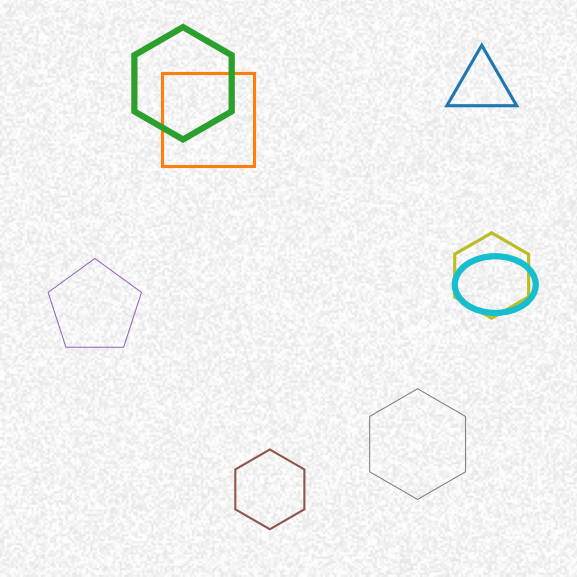[{"shape": "triangle", "thickness": 1.5, "radius": 0.35, "center": [0.834, 0.851]}, {"shape": "square", "thickness": 1.5, "radius": 0.4, "center": [0.36, 0.792]}, {"shape": "hexagon", "thickness": 3, "radius": 0.49, "center": [0.317, 0.855]}, {"shape": "pentagon", "thickness": 0.5, "radius": 0.43, "center": [0.164, 0.467]}, {"shape": "hexagon", "thickness": 1, "radius": 0.35, "center": [0.467, 0.152]}, {"shape": "hexagon", "thickness": 0.5, "radius": 0.48, "center": [0.723, 0.23]}, {"shape": "hexagon", "thickness": 1.5, "radius": 0.37, "center": [0.851, 0.522]}, {"shape": "oval", "thickness": 3, "radius": 0.35, "center": [0.858, 0.506]}]